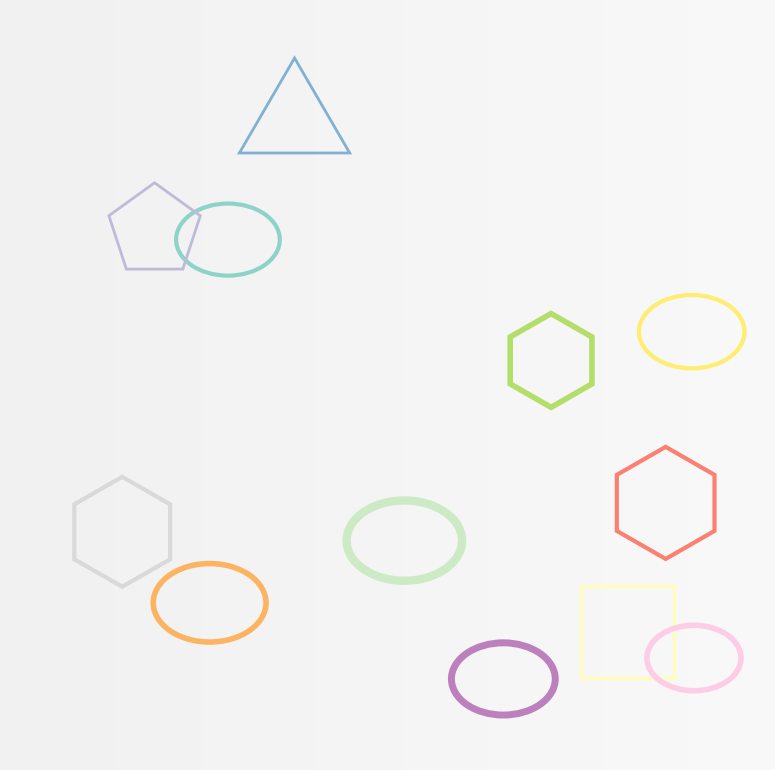[{"shape": "oval", "thickness": 1.5, "radius": 0.33, "center": [0.294, 0.689]}, {"shape": "square", "thickness": 1, "radius": 0.3, "center": [0.81, 0.179]}, {"shape": "pentagon", "thickness": 1, "radius": 0.31, "center": [0.199, 0.701]}, {"shape": "hexagon", "thickness": 1.5, "radius": 0.36, "center": [0.859, 0.347]}, {"shape": "triangle", "thickness": 1, "radius": 0.41, "center": [0.38, 0.842]}, {"shape": "oval", "thickness": 2, "radius": 0.36, "center": [0.27, 0.217]}, {"shape": "hexagon", "thickness": 2, "radius": 0.3, "center": [0.711, 0.532]}, {"shape": "oval", "thickness": 2, "radius": 0.3, "center": [0.895, 0.145]}, {"shape": "hexagon", "thickness": 1.5, "radius": 0.36, "center": [0.158, 0.309]}, {"shape": "oval", "thickness": 2.5, "radius": 0.33, "center": [0.649, 0.118]}, {"shape": "oval", "thickness": 3, "radius": 0.37, "center": [0.522, 0.298]}, {"shape": "oval", "thickness": 1.5, "radius": 0.34, "center": [0.893, 0.569]}]